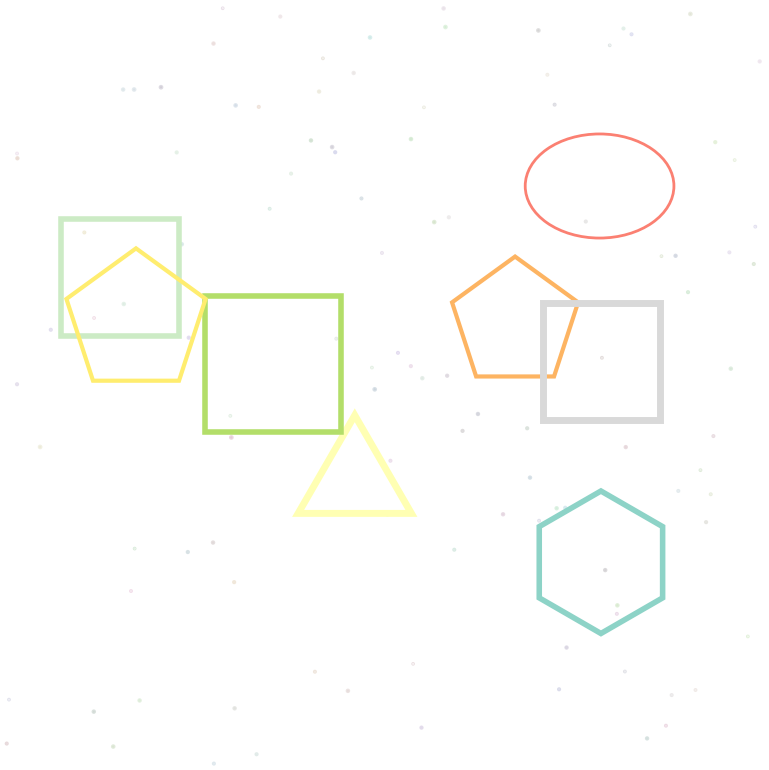[{"shape": "hexagon", "thickness": 2, "radius": 0.46, "center": [0.78, 0.27]}, {"shape": "triangle", "thickness": 2.5, "radius": 0.42, "center": [0.461, 0.376]}, {"shape": "oval", "thickness": 1, "radius": 0.48, "center": [0.779, 0.758]}, {"shape": "pentagon", "thickness": 1.5, "radius": 0.43, "center": [0.669, 0.581]}, {"shape": "square", "thickness": 2, "radius": 0.44, "center": [0.354, 0.527]}, {"shape": "square", "thickness": 2.5, "radius": 0.38, "center": [0.781, 0.531]}, {"shape": "square", "thickness": 2, "radius": 0.38, "center": [0.156, 0.64]}, {"shape": "pentagon", "thickness": 1.5, "radius": 0.48, "center": [0.177, 0.582]}]